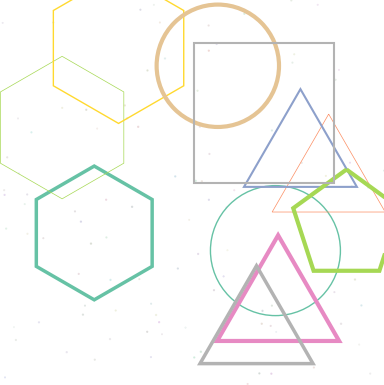[{"shape": "circle", "thickness": 1, "radius": 0.84, "center": [0.715, 0.349]}, {"shape": "hexagon", "thickness": 2.5, "radius": 0.87, "center": [0.245, 0.395]}, {"shape": "triangle", "thickness": 0.5, "radius": 0.85, "center": [0.854, 0.534]}, {"shape": "triangle", "thickness": 1.5, "radius": 0.85, "center": [0.78, 0.599]}, {"shape": "triangle", "thickness": 3, "radius": 0.91, "center": [0.722, 0.206]}, {"shape": "hexagon", "thickness": 0.5, "radius": 0.93, "center": [0.161, 0.669]}, {"shape": "pentagon", "thickness": 3, "radius": 0.73, "center": [0.9, 0.414]}, {"shape": "hexagon", "thickness": 1, "radius": 0.98, "center": [0.308, 0.875]}, {"shape": "circle", "thickness": 3, "radius": 0.79, "center": [0.566, 0.829]}, {"shape": "square", "thickness": 1.5, "radius": 0.91, "center": [0.687, 0.706]}, {"shape": "triangle", "thickness": 2.5, "radius": 0.85, "center": [0.666, 0.14]}]